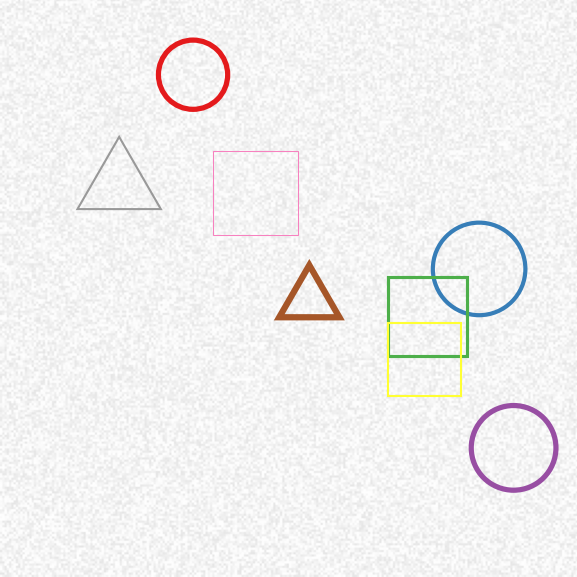[{"shape": "circle", "thickness": 2.5, "radius": 0.3, "center": [0.334, 0.87]}, {"shape": "circle", "thickness": 2, "radius": 0.4, "center": [0.83, 0.533]}, {"shape": "square", "thickness": 1.5, "radius": 0.34, "center": [0.74, 0.451]}, {"shape": "circle", "thickness": 2.5, "radius": 0.37, "center": [0.889, 0.224]}, {"shape": "square", "thickness": 1, "radius": 0.32, "center": [0.735, 0.376]}, {"shape": "triangle", "thickness": 3, "radius": 0.3, "center": [0.536, 0.48]}, {"shape": "square", "thickness": 0.5, "radius": 0.37, "center": [0.442, 0.665]}, {"shape": "triangle", "thickness": 1, "radius": 0.42, "center": [0.206, 0.679]}]